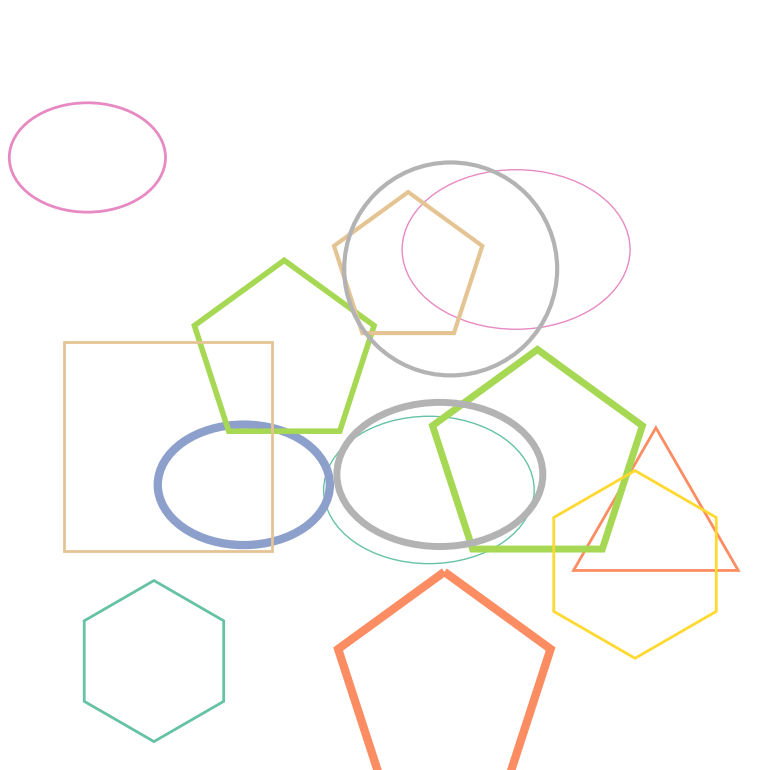[{"shape": "hexagon", "thickness": 1, "radius": 0.52, "center": [0.2, 0.141]}, {"shape": "oval", "thickness": 0.5, "radius": 0.68, "center": [0.557, 0.364]}, {"shape": "triangle", "thickness": 1, "radius": 0.62, "center": [0.852, 0.321]}, {"shape": "pentagon", "thickness": 3, "radius": 0.73, "center": [0.577, 0.112]}, {"shape": "oval", "thickness": 3, "radius": 0.56, "center": [0.317, 0.37]}, {"shape": "oval", "thickness": 0.5, "radius": 0.74, "center": [0.67, 0.676]}, {"shape": "oval", "thickness": 1, "radius": 0.51, "center": [0.114, 0.795]}, {"shape": "pentagon", "thickness": 2, "radius": 0.61, "center": [0.369, 0.539]}, {"shape": "pentagon", "thickness": 2.5, "radius": 0.72, "center": [0.698, 0.403]}, {"shape": "hexagon", "thickness": 1, "radius": 0.61, "center": [0.825, 0.267]}, {"shape": "pentagon", "thickness": 1.5, "radius": 0.51, "center": [0.53, 0.649]}, {"shape": "square", "thickness": 1, "radius": 0.68, "center": [0.218, 0.42]}, {"shape": "oval", "thickness": 2.5, "radius": 0.67, "center": [0.571, 0.384]}, {"shape": "circle", "thickness": 1.5, "radius": 0.69, "center": [0.585, 0.651]}]